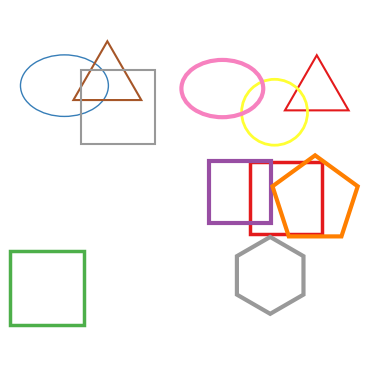[{"shape": "triangle", "thickness": 1.5, "radius": 0.48, "center": [0.823, 0.761]}, {"shape": "square", "thickness": 2.5, "radius": 0.47, "center": [0.743, 0.486]}, {"shape": "oval", "thickness": 1, "radius": 0.57, "center": [0.167, 0.778]}, {"shape": "square", "thickness": 2.5, "radius": 0.48, "center": [0.122, 0.251]}, {"shape": "square", "thickness": 3, "radius": 0.41, "center": [0.624, 0.501]}, {"shape": "pentagon", "thickness": 3, "radius": 0.58, "center": [0.818, 0.48]}, {"shape": "circle", "thickness": 2, "radius": 0.43, "center": [0.713, 0.708]}, {"shape": "triangle", "thickness": 1.5, "radius": 0.51, "center": [0.279, 0.791]}, {"shape": "oval", "thickness": 3, "radius": 0.53, "center": [0.577, 0.77]}, {"shape": "hexagon", "thickness": 3, "radius": 0.5, "center": [0.702, 0.285]}, {"shape": "square", "thickness": 1.5, "radius": 0.48, "center": [0.307, 0.723]}]